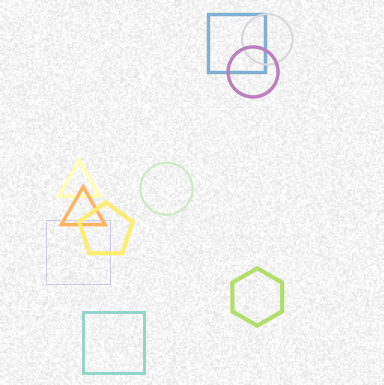[{"shape": "square", "thickness": 2, "radius": 0.4, "center": [0.294, 0.11]}, {"shape": "triangle", "thickness": 2.5, "radius": 0.31, "center": [0.206, 0.521]}, {"shape": "square", "thickness": 0.5, "radius": 0.42, "center": [0.203, 0.346]}, {"shape": "square", "thickness": 2.5, "radius": 0.37, "center": [0.614, 0.889]}, {"shape": "triangle", "thickness": 2.5, "radius": 0.33, "center": [0.216, 0.449]}, {"shape": "hexagon", "thickness": 3, "radius": 0.37, "center": [0.668, 0.229]}, {"shape": "circle", "thickness": 1.5, "radius": 0.33, "center": [0.694, 0.898]}, {"shape": "circle", "thickness": 2.5, "radius": 0.32, "center": [0.657, 0.813]}, {"shape": "circle", "thickness": 1.5, "radius": 0.34, "center": [0.433, 0.51]}, {"shape": "pentagon", "thickness": 3, "radius": 0.37, "center": [0.275, 0.401]}]